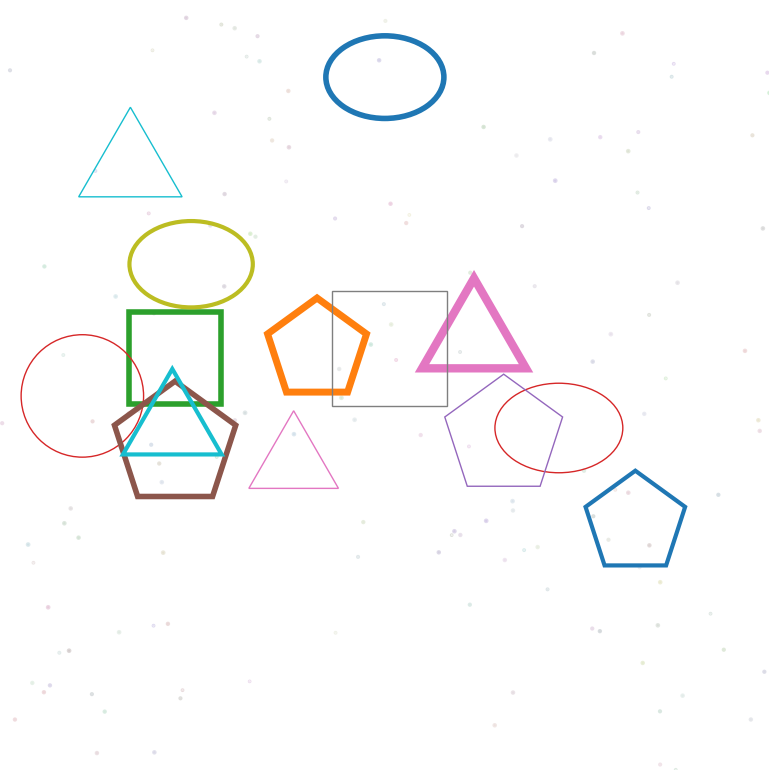[{"shape": "pentagon", "thickness": 1.5, "radius": 0.34, "center": [0.825, 0.321]}, {"shape": "oval", "thickness": 2, "radius": 0.38, "center": [0.5, 0.9]}, {"shape": "pentagon", "thickness": 2.5, "radius": 0.34, "center": [0.412, 0.545]}, {"shape": "square", "thickness": 2, "radius": 0.3, "center": [0.228, 0.535]}, {"shape": "circle", "thickness": 0.5, "radius": 0.4, "center": [0.107, 0.486]}, {"shape": "oval", "thickness": 0.5, "radius": 0.42, "center": [0.726, 0.444]}, {"shape": "pentagon", "thickness": 0.5, "radius": 0.4, "center": [0.654, 0.434]}, {"shape": "pentagon", "thickness": 2, "radius": 0.41, "center": [0.227, 0.422]}, {"shape": "triangle", "thickness": 0.5, "radius": 0.34, "center": [0.381, 0.399]}, {"shape": "triangle", "thickness": 3, "radius": 0.39, "center": [0.616, 0.561]}, {"shape": "square", "thickness": 0.5, "radius": 0.37, "center": [0.505, 0.548]}, {"shape": "oval", "thickness": 1.5, "radius": 0.4, "center": [0.248, 0.657]}, {"shape": "triangle", "thickness": 1.5, "radius": 0.37, "center": [0.224, 0.447]}, {"shape": "triangle", "thickness": 0.5, "radius": 0.39, "center": [0.169, 0.783]}]